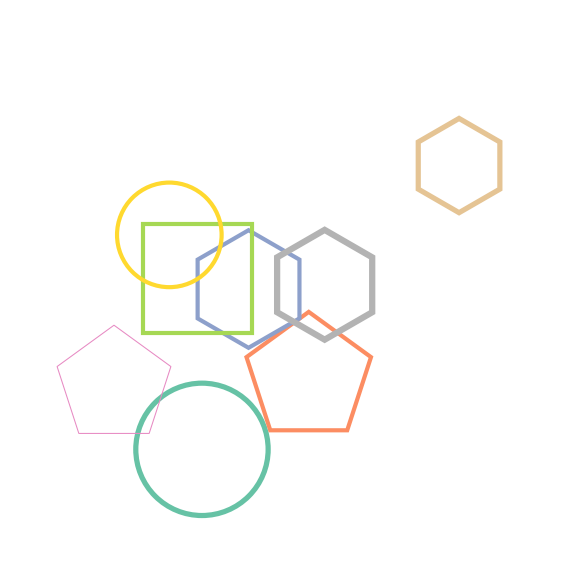[{"shape": "circle", "thickness": 2.5, "radius": 0.57, "center": [0.35, 0.221]}, {"shape": "pentagon", "thickness": 2, "radius": 0.57, "center": [0.535, 0.346]}, {"shape": "hexagon", "thickness": 2, "radius": 0.51, "center": [0.43, 0.499]}, {"shape": "pentagon", "thickness": 0.5, "radius": 0.52, "center": [0.197, 0.332]}, {"shape": "square", "thickness": 2, "radius": 0.47, "center": [0.342, 0.517]}, {"shape": "circle", "thickness": 2, "radius": 0.45, "center": [0.293, 0.592]}, {"shape": "hexagon", "thickness": 2.5, "radius": 0.41, "center": [0.795, 0.712]}, {"shape": "hexagon", "thickness": 3, "radius": 0.48, "center": [0.562, 0.506]}]